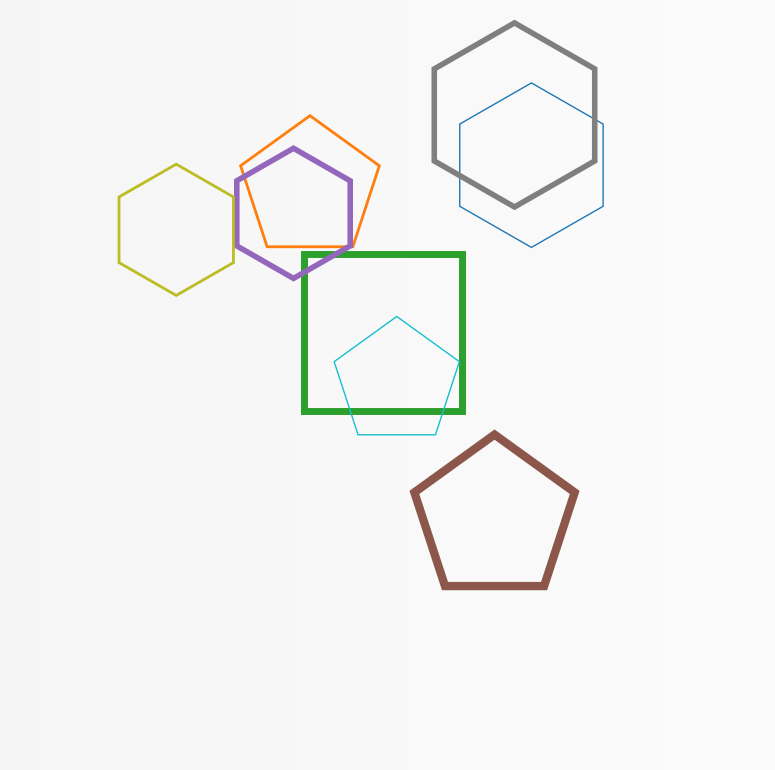[{"shape": "hexagon", "thickness": 0.5, "radius": 0.53, "center": [0.686, 0.786]}, {"shape": "pentagon", "thickness": 1, "radius": 0.47, "center": [0.4, 0.756]}, {"shape": "square", "thickness": 2.5, "radius": 0.51, "center": [0.494, 0.568]}, {"shape": "hexagon", "thickness": 2, "radius": 0.42, "center": [0.379, 0.723]}, {"shape": "pentagon", "thickness": 3, "radius": 0.54, "center": [0.638, 0.327]}, {"shape": "hexagon", "thickness": 2, "radius": 0.6, "center": [0.664, 0.851]}, {"shape": "hexagon", "thickness": 1, "radius": 0.43, "center": [0.227, 0.702]}, {"shape": "pentagon", "thickness": 0.5, "radius": 0.42, "center": [0.512, 0.504]}]